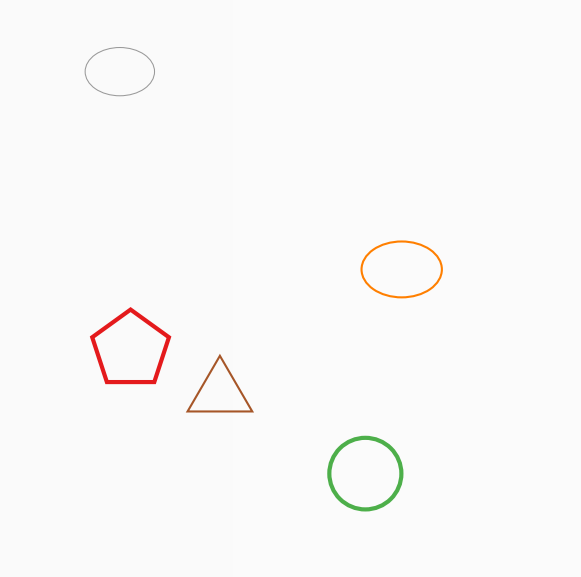[{"shape": "pentagon", "thickness": 2, "radius": 0.35, "center": [0.225, 0.394]}, {"shape": "circle", "thickness": 2, "radius": 0.31, "center": [0.629, 0.179]}, {"shape": "oval", "thickness": 1, "radius": 0.35, "center": [0.691, 0.533]}, {"shape": "triangle", "thickness": 1, "radius": 0.32, "center": [0.378, 0.319]}, {"shape": "oval", "thickness": 0.5, "radius": 0.3, "center": [0.206, 0.875]}]